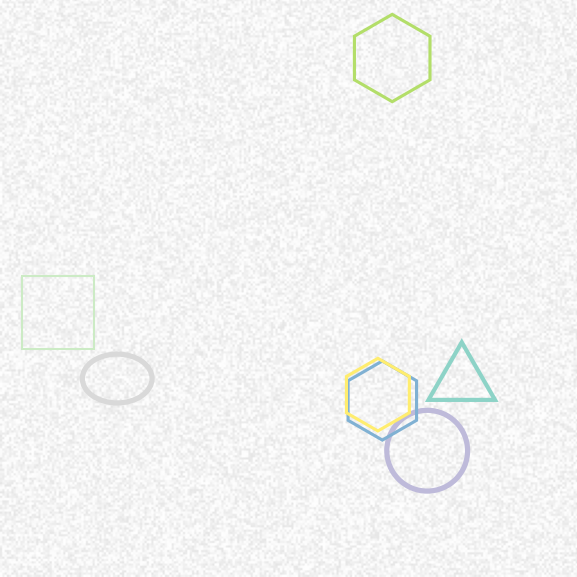[{"shape": "triangle", "thickness": 2, "radius": 0.33, "center": [0.8, 0.34]}, {"shape": "circle", "thickness": 2.5, "radius": 0.35, "center": [0.74, 0.219]}, {"shape": "hexagon", "thickness": 1.5, "radius": 0.34, "center": [0.662, 0.306]}, {"shape": "hexagon", "thickness": 1.5, "radius": 0.38, "center": [0.679, 0.899]}, {"shape": "oval", "thickness": 2.5, "radius": 0.3, "center": [0.203, 0.344]}, {"shape": "square", "thickness": 1, "radius": 0.31, "center": [0.101, 0.458]}, {"shape": "hexagon", "thickness": 1.5, "radius": 0.31, "center": [0.654, 0.316]}]